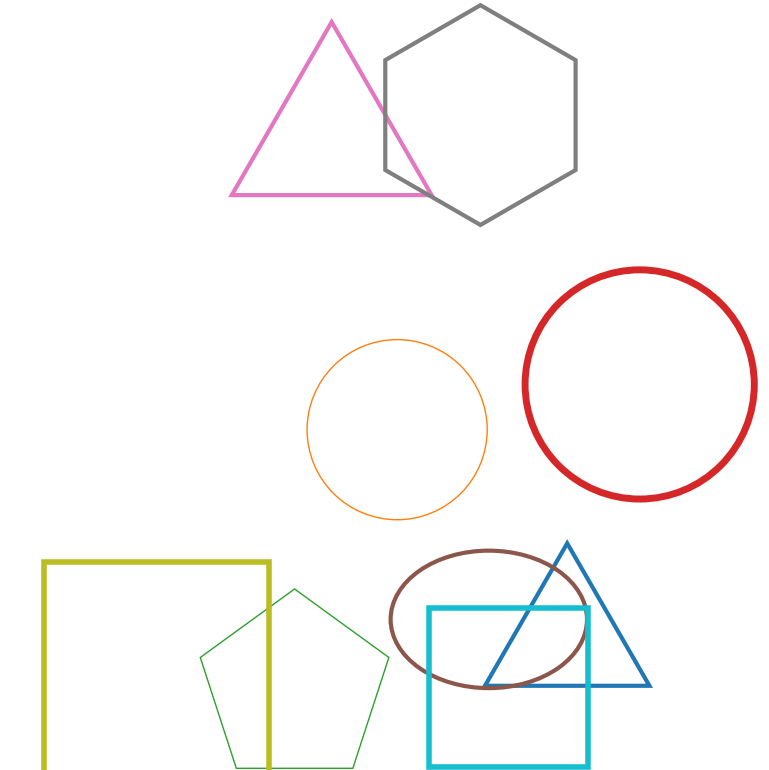[{"shape": "triangle", "thickness": 1.5, "radius": 0.62, "center": [0.737, 0.171]}, {"shape": "circle", "thickness": 0.5, "radius": 0.58, "center": [0.516, 0.442]}, {"shape": "pentagon", "thickness": 0.5, "radius": 0.64, "center": [0.383, 0.106]}, {"shape": "circle", "thickness": 2.5, "radius": 0.74, "center": [0.831, 0.501]}, {"shape": "oval", "thickness": 1.5, "radius": 0.64, "center": [0.635, 0.196]}, {"shape": "triangle", "thickness": 1.5, "radius": 0.75, "center": [0.431, 0.822]}, {"shape": "hexagon", "thickness": 1.5, "radius": 0.71, "center": [0.624, 0.851]}, {"shape": "square", "thickness": 2, "radius": 0.73, "center": [0.203, 0.125]}, {"shape": "square", "thickness": 2, "radius": 0.52, "center": [0.66, 0.108]}]